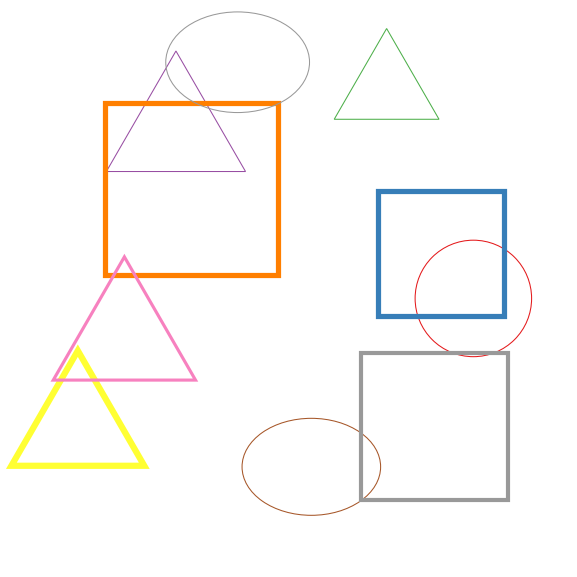[{"shape": "circle", "thickness": 0.5, "radius": 0.5, "center": [0.82, 0.482]}, {"shape": "square", "thickness": 2.5, "radius": 0.54, "center": [0.764, 0.56]}, {"shape": "triangle", "thickness": 0.5, "radius": 0.52, "center": [0.669, 0.845]}, {"shape": "triangle", "thickness": 0.5, "radius": 0.7, "center": [0.305, 0.772]}, {"shape": "square", "thickness": 2.5, "radius": 0.75, "center": [0.331, 0.672]}, {"shape": "triangle", "thickness": 3, "radius": 0.66, "center": [0.135, 0.259]}, {"shape": "oval", "thickness": 0.5, "radius": 0.6, "center": [0.539, 0.191]}, {"shape": "triangle", "thickness": 1.5, "radius": 0.71, "center": [0.215, 0.412]}, {"shape": "oval", "thickness": 0.5, "radius": 0.62, "center": [0.411, 0.891]}, {"shape": "square", "thickness": 2, "radius": 0.64, "center": [0.753, 0.261]}]